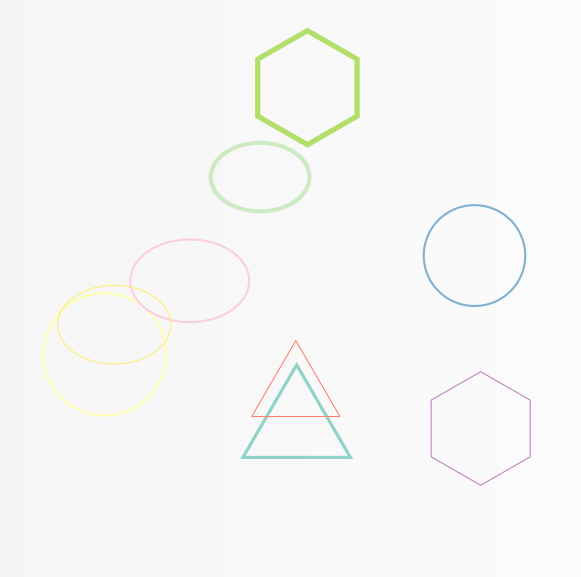[{"shape": "triangle", "thickness": 1.5, "radius": 0.53, "center": [0.51, 0.26]}, {"shape": "circle", "thickness": 1, "radius": 0.53, "center": [0.18, 0.386]}, {"shape": "triangle", "thickness": 0.5, "radius": 0.44, "center": [0.509, 0.322]}, {"shape": "circle", "thickness": 1, "radius": 0.44, "center": [0.816, 0.557]}, {"shape": "hexagon", "thickness": 2.5, "radius": 0.49, "center": [0.529, 0.847]}, {"shape": "oval", "thickness": 1, "radius": 0.51, "center": [0.326, 0.513]}, {"shape": "hexagon", "thickness": 0.5, "radius": 0.49, "center": [0.827, 0.257]}, {"shape": "oval", "thickness": 2, "radius": 0.42, "center": [0.448, 0.693]}, {"shape": "oval", "thickness": 0.5, "radius": 0.49, "center": [0.197, 0.437]}]